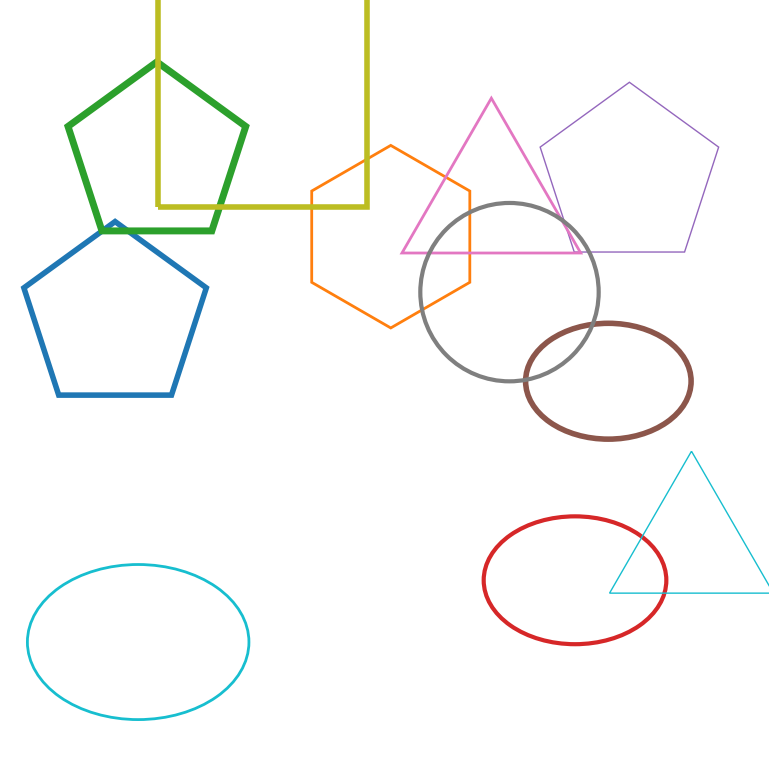[{"shape": "pentagon", "thickness": 2, "radius": 0.62, "center": [0.149, 0.588]}, {"shape": "hexagon", "thickness": 1, "radius": 0.59, "center": [0.507, 0.693]}, {"shape": "pentagon", "thickness": 2.5, "radius": 0.61, "center": [0.204, 0.798]}, {"shape": "oval", "thickness": 1.5, "radius": 0.59, "center": [0.747, 0.246]}, {"shape": "pentagon", "thickness": 0.5, "radius": 0.61, "center": [0.817, 0.771]}, {"shape": "oval", "thickness": 2, "radius": 0.54, "center": [0.79, 0.505]}, {"shape": "triangle", "thickness": 1, "radius": 0.67, "center": [0.638, 0.738]}, {"shape": "circle", "thickness": 1.5, "radius": 0.58, "center": [0.662, 0.621]}, {"shape": "square", "thickness": 2, "radius": 0.68, "center": [0.341, 0.867]}, {"shape": "oval", "thickness": 1, "radius": 0.72, "center": [0.179, 0.166]}, {"shape": "triangle", "thickness": 0.5, "radius": 0.61, "center": [0.898, 0.291]}]